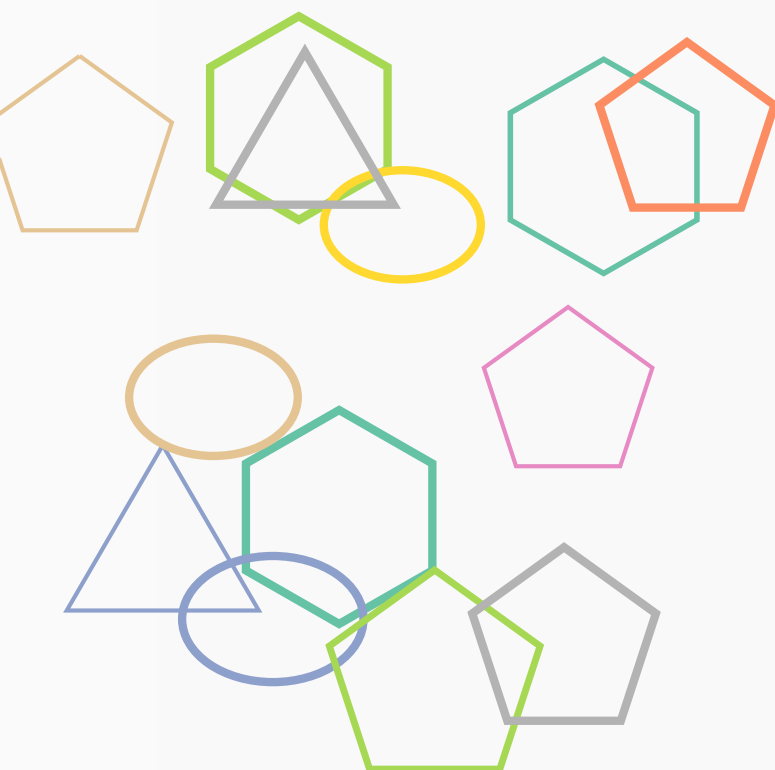[{"shape": "hexagon", "thickness": 2, "radius": 0.7, "center": [0.779, 0.784]}, {"shape": "hexagon", "thickness": 3, "radius": 0.69, "center": [0.438, 0.329]}, {"shape": "pentagon", "thickness": 3, "radius": 0.59, "center": [0.886, 0.827]}, {"shape": "oval", "thickness": 3, "radius": 0.59, "center": [0.352, 0.196]}, {"shape": "triangle", "thickness": 1.5, "radius": 0.72, "center": [0.21, 0.279]}, {"shape": "pentagon", "thickness": 1.5, "radius": 0.57, "center": [0.733, 0.487]}, {"shape": "hexagon", "thickness": 3, "radius": 0.66, "center": [0.386, 0.847]}, {"shape": "pentagon", "thickness": 2.5, "radius": 0.71, "center": [0.561, 0.117]}, {"shape": "oval", "thickness": 3, "radius": 0.51, "center": [0.519, 0.708]}, {"shape": "pentagon", "thickness": 1.5, "radius": 0.63, "center": [0.103, 0.802]}, {"shape": "oval", "thickness": 3, "radius": 0.54, "center": [0.275, 0.484]}, {"shape": "triangle", "thickness": 3, "radius": 0.66, "center": [0.393, 0.8]}, {"shape": "pentagon", "thickness": 3, "radius": 0.62, "center": [0.728, 0.165]}]